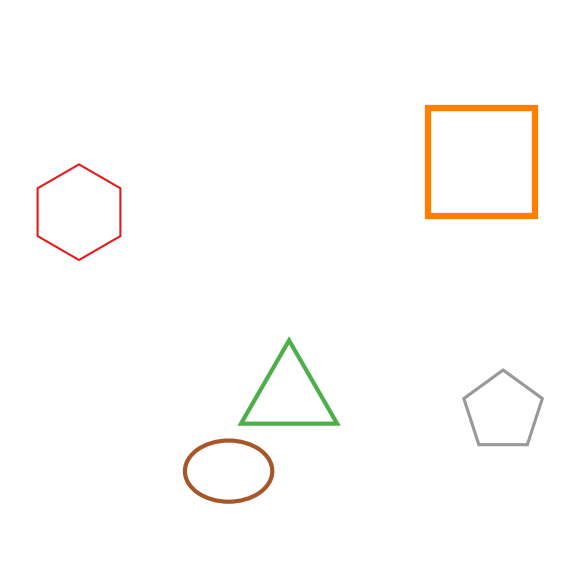[{"shape": "hexagon", "thickness": 1, "radius": 0.41, "center": [0.137, 0.632]}, {"shape": "triangle", "thickness": 2, "radius": 0.48, "center": [0.501, 0.314]}, {"shape": "square", "thickness": 3, "radius": 0.47, "center": [0.834, 0.719]}, {"shape": "oval", "thickness": 2, "radius": 0.38, "center": [0.396, 0.183]}, {"shape": "pentagon", "thickness": 1.5, "radius": 0.36, "center": [0.871, 0.287]}]